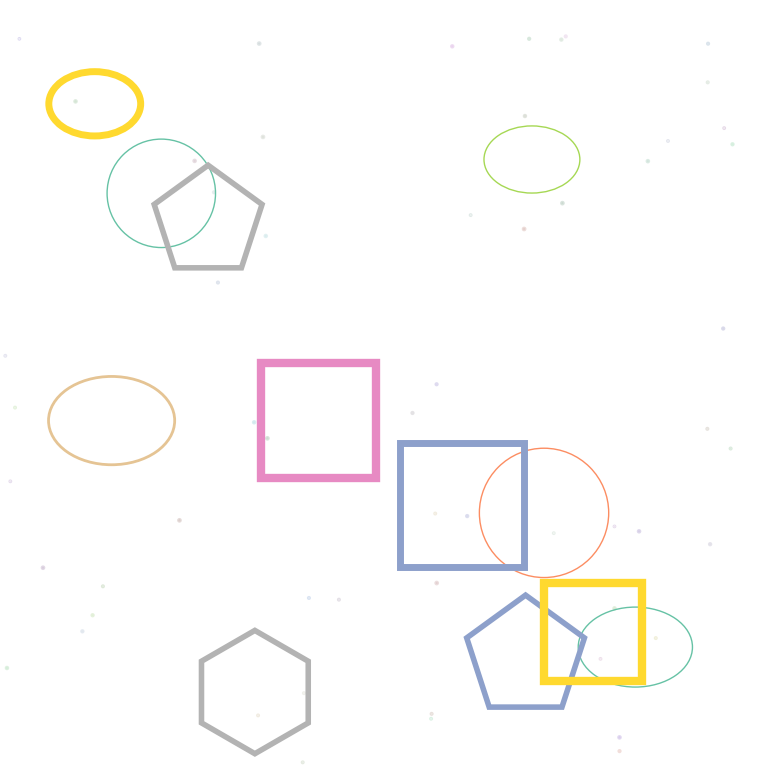[{"shape": "circle", "thickness": 0.5, "radius": 0.35, "center": [0.209, 0.749]}, {"shape": "oval", "thickness": 0.5, "radius": 0.37, "center": [0.825, 0.16]}, {"shape": "circle", "thickness": 0.5, "radius": 0.42, "center": [0.707, 0.334]}, {"shape": "pentagon", "thickness": 2, "radius": 0.4, "center": [0.683, 0.147]}, {"shape": "square", "thickness": 2.5, "radius": 0.4, "center": [0.6, 0.345]}, {"shape": "square", "thickness": 3, "radius": 0.37, "center": [0.414, 0.454]}, {"shape": "oval", "thickness": 0.5, "radius": 0.31, "center": [0.691, 0.793]}, {"shape": "square", "thickness": 3, "radius": 0.32, "center": [0.77, 0.179]}, {"shape": "oval", "thickness": 2.5, "radius": 0.3, "center": [0.123, 0.865]}, {"shape": "oval", "thickness": 1, "radius": 0.41, "center": [0.145, 0.454]}, {"shape": "hexagon", "thickness": 2, "radius": 0.4, "center": [0.331, 0.101]}, {"shape": "pentagon", "thickness": 2, "radius": 0.37, "center": [0.27, 0.712]}]